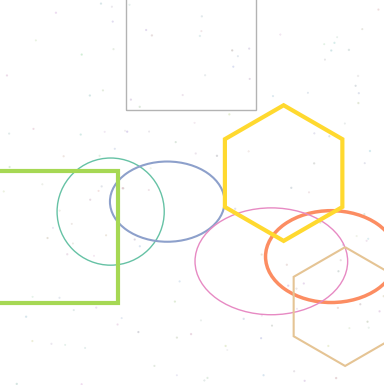[{"shape": "circle", "thickness": 1, "radius": 0.7, "center": [0.287, 0.45]}, {"shape": "oval", "thickness": 2.5, "radius": 0.85, "center": [0.86, 0.334]}, {"shape": "oval", "thickness": 1.5, "radius": 0.74, "center": [0.434, 0.476]}, {"shape": "oval", "thickness": 1, "radius": 0.99, "center": [0.705, 0.321]}, {"shape": "square", "thickness": 3, "radius": 0.86, "center": [0.136, 0.385]}, {"shape": "hexagon", "thickness": 3, "radius": 0.88, "center": [0.737, 0.55]}, {"shape": "hexagon", "thickness": 1.5, "radius": 0.77, "center": [0.896, 0.204]}, {"shape": "square", "thickness": 1, "radius": 0.85, "center": [0.496, 0.883]}]